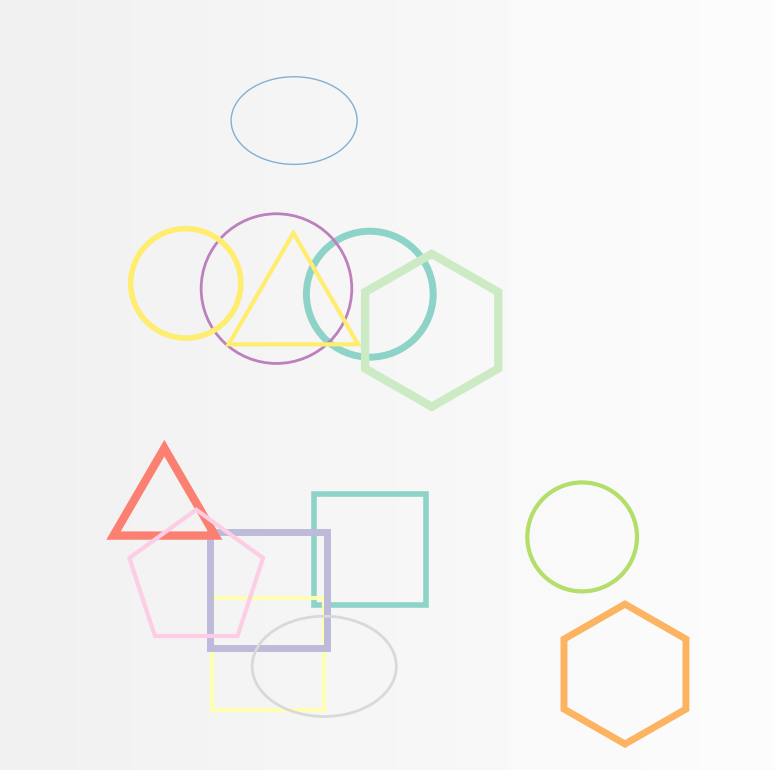[{"shape": "circle", "thickness": 2.5, "radius": 0.41, "center": [0.477, 0.618]}, {"shape": "square", "thickness": 2, "radius": 0.36, "center": [0.477, 0.287]}, {"shape": "square", "thickness": 1.5, "radius": 0.36, "center": [0.346, 0.15]}, {"shape": "square", "thickness": 2.5, "radius": 0.38, "center": [0.346, 0.234]}, {"shape": "triangle", "thickness": 3, "radius": 0.38, "center": [0.212, 0.342]}, {"shape": "oval", "thickness": 0.5, "radius": 0.41, "center": [0.38, 0.843]}, {"shape": "hexagon", "thickness": 2.5, "radius": 0.45, "center": [0.806, 0.125]}, {"shape": "circle", "thickness": 1.5, "radius": 0.35, "center": [0.751, 0.303]}, {"shape": "pentagon", "thickness": 1.5, "radius": 0.45, "center": [0.253, 0.247]}, {"shape": "oval", "thickness": 1, "radius": 0.47, "center": [0.418, 0.135]}, {"shape": "circle", "thickness": 1, "radius": 0.49, "center": [0.357, 0.625]}, {"shape": "hexagon", "thickness": 3, "radius": 0.5, "center": [0.557, 0.571]}, {"shape": "circle", "thickness": 2, "radius": 0.36, "center": [0.24, 0.632]}, {"shape": "triangle", "thickness": 1.5, "radius": 0.48, "center": [0.379, 0.601]}]